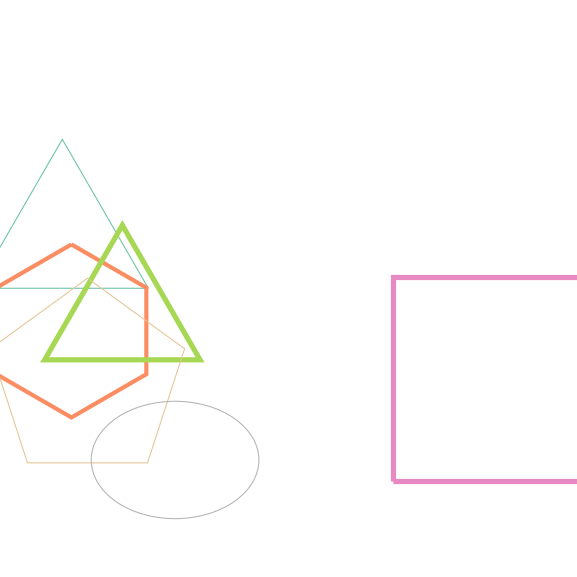[{"shape": "triangle", "thickness": 0.5, "radius": 0.86, "center": [0.108, 0.586]}, {"shape": "hexagon", "thickness": 2, "radius": 0.75, "center": [0.124, 0.426]}, {"shape": "square", "thickness": 2.5, "radius": 0.88, "center": [0.857, 0.342]}, {"shape": "triangle", "thickness": 2.5, "radius": 0.78, "center": [0.212, 0.454]}, {"shape": "pentagon", "thickness": 0.5, "radius": 0.88, "center": [0.152, 0.341]}, {"shape": "oval", "thickness": 0.5, "radius": 0.73, "center": [0.303, 0.203]}]